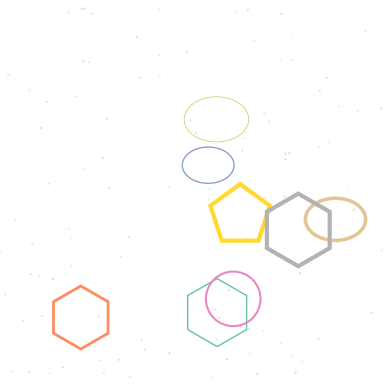[{"shape": "hexagon", "thickness": 1, "radius": 0.44, "center": [0.564, 0.188]}, {"shape": "hexagon", "thickness": 2, "radius": 0.41, "center": [0.21, 0.175]}, {"shape": "oval", "thickness": 1, "radius": 0.34, "center": [0.541, 0.571]}, {"shape": "circle", "thickness": 1.5, "radius": 0.35, "center": [0.606, 0.224]}, {"shape": "oval", "thickness": 0.5, "radius": 0.42, "center": [0.562, 0.69]}, {"shape": "pentagon", "thickness": 3, "radius": 0.41, "center": [0.624, 0.441]}, {"shape": "oval", "thickness": 2.5, "radius": 0.39, "center": [0.871, 0.43]}, {"shape": "hexagon", "thickness": 3, "radius": 0.47, "center": [0.775, 0.403]}]